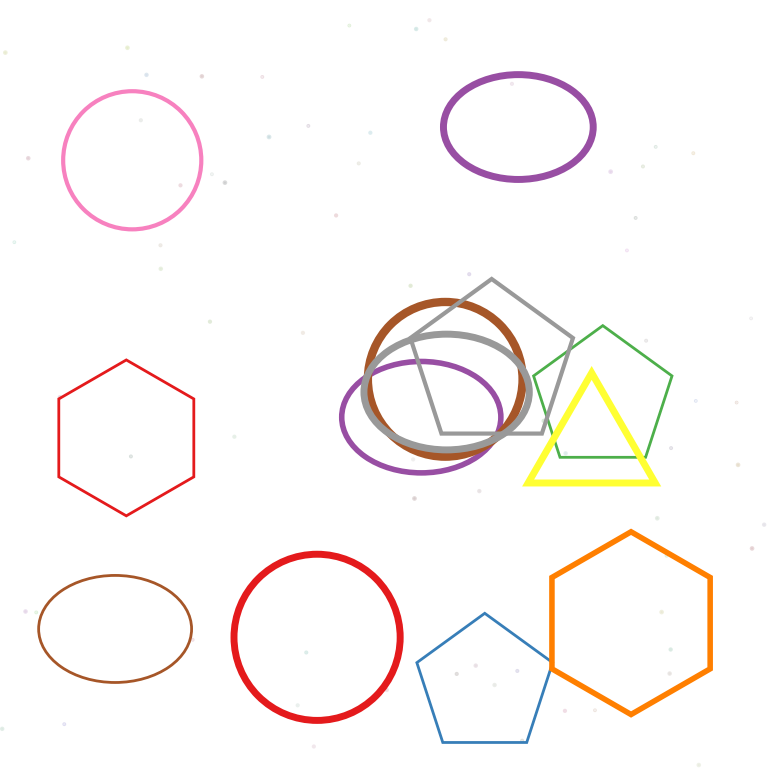[{"shape": "circle", "thickness": 2.5, "radius": 0.54, "center": [0.412, 0.172]}, {"shape": "hexagon", "thickness": 1, "radius": 0.51, "center": [0.164, 0.431]}, {"shape": "pentagon", "thickness": 1, "radius": 0.46, "center": [0.63, 0.111]}, {"shape": "pentagon", "thickness": 1, "radius": 0.47, "center": [0.783, 0.483]}, {"shape": "oval", "thickness": 2.5, "radius": 0.49, "center": [0.673, 0.835]}, {"shape": "oval", "thickness": 2, "radius": 0.52, "center": [0.547, 0.458]}, {"shape": "hexagon", "thickness": 2, "radius": 0.59, "center": [0.82, 0.191]}, {"shape": "triangle", "thickness": 2.5, "radius": 0.48, "center": [0.768, 0.42]}, {"shape": "oval", "thickness": 1, "radius": 0.5, "center": [0.149, 0.183]}, {"shape": "circle", "thickness": 3, "radius": 0.5, "center": [0.578, 0.507]}, {"shape": "circle", "thickness": 1.5, "radius": 0.45, "center": [0.172, 0.792]}, {"shape": "pentagon", "thickness": 1.5, "radius": 0.55, "center": [0.639, 0.527]}, {"shape": "oval", "thickness": 2.5, "radius": 0.54, "center": [0.58, 0.491]}]